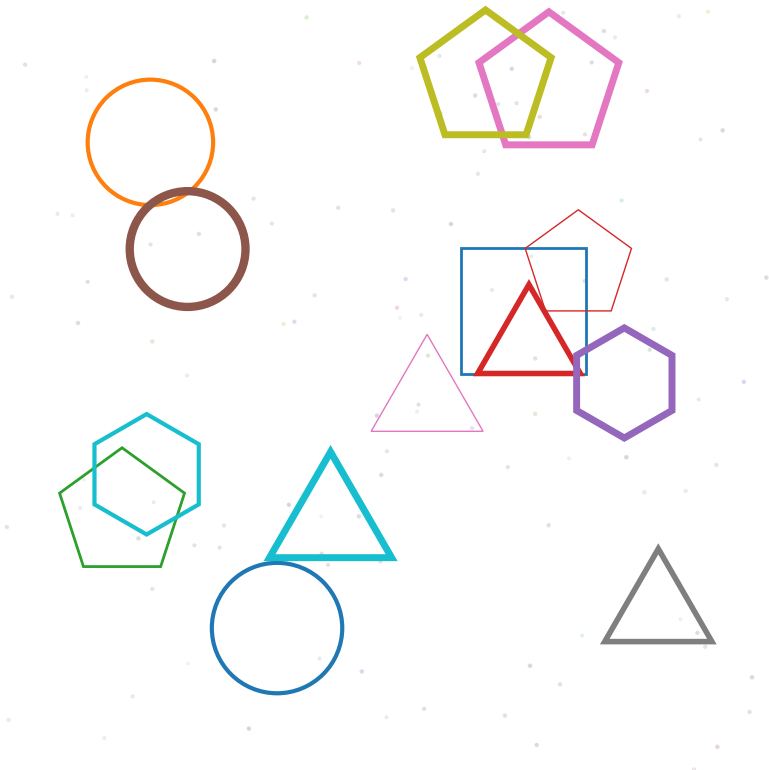[{"shape": "square", "thickness": 1, "radius": 0.41, "center": [0.68, 0.596]}, {"shape": "circle", "thickness": 1.5, "radius": 0.42, "center": [0.36, 0.184]}, {"shape": "circle", "thickness": 1.5, "radius": 0.41, "center": [0.195, 0.815]}, {"shape": "pentagon", "thickness": 1, "radius": 0.43, "center": [0.159, 0.333]}, {"shape": "pentagon", "thickness": 0.5, "radius": 0.36, "center": [0.751, 0.655]}, {"shape": "triangle", "thickness": 2, "radius": 0.38, "center": [0.687, 0.553]}, {"shape": "hexagon", "thickness": 2.5, "radius": 0.36, "center": [0.811, 0.503]}, {"shape": "circle", "thickness": 3, "radius": 0.38, "center": [0.244, 0.677]}, {"shape": "pentagon", "thickness": 2.5, "radius": 0.48, "center": [0.713, 0.889]}, {"shape": "triangle", "thickness": 0.5, "radius": 0.42, "center": [0.555, 0.482]}, {"shape": "triangle", "thickness": 2, "radius": 0.4, "center": [0.855, 0.207]}, {"shape": "pentagon", "thickness": 2.5, "radius": 0.45, "center": [0.631, 0.897]}, {"shape": "triangle", "thickness": 2.5, "radius": 0.46, "center": [0.429, 0.322]}, {"shape": "hexagon", "thickness": 1.5, "radius": 0.39, "center": [0.19, 0.384]}]